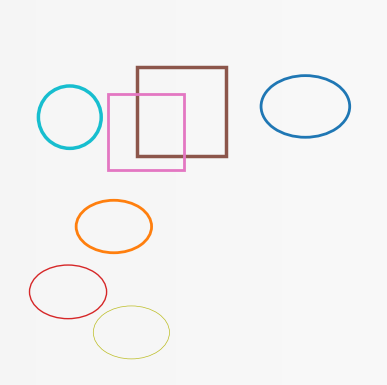[{"shape": "oval", "thickness": 2, "radius": 0.57, "center": [0.788, 0.724]}, {"shape": "oval", "thickness": 2, "radius": 0.49, "center": [0.294, 0.412]}, {"shape": "oval", "thickness": 1, "radius": 0.5, "center": [0.176, 0.242]}, {"shape": "square", "thickness": 2.5, "radius": 0.58, "center": [0.468, 0.71]}, {"shape": "square", "thickness": 2, "radius": 0.49, "center": [0.378, 0.658]}, {"shape": "oval", "thickness": 0.5, "radius": 0.49, "center": [0.339, 0.137]}, {"shape": "circle", "thickness": 2.5, "radius": 0.41, "center": [0.18, 0.696]}]